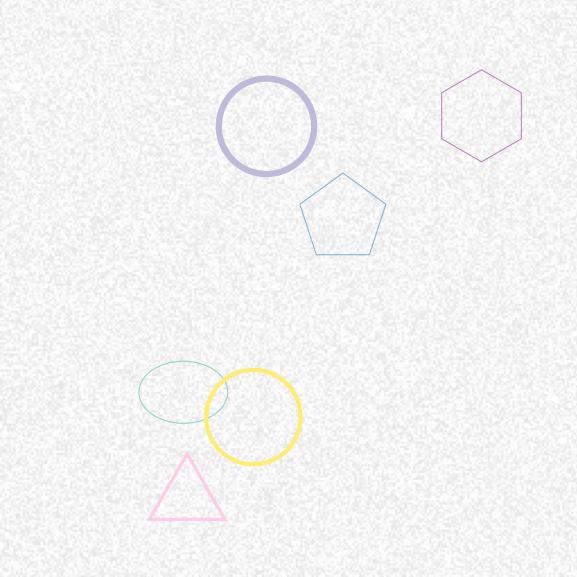[{"shape": "oval", "thickness": 0.5, "radius": 0.38, "center": [0.317, 0.32]}, {"shape": "circle", "thickness": 3, "radius": 0.41, "center": [0.461, 0.78]}, {"shape": "pentagon", "thickness": 0.5, "radius": 0.39, "center": [0.594, 0.621]}, {"shape": "triangle", "thickness": 1.5, "radius": 0.38, "center": [0.324, 0.138]}, {"shape": "hexagon", "thickness": 0.5, "radius": 0.4, "center": [0.834, 0.799]}, {"shape": "circle", "thickness": 2, "radius": 0.41, "center": [0.439, 0.277]}]